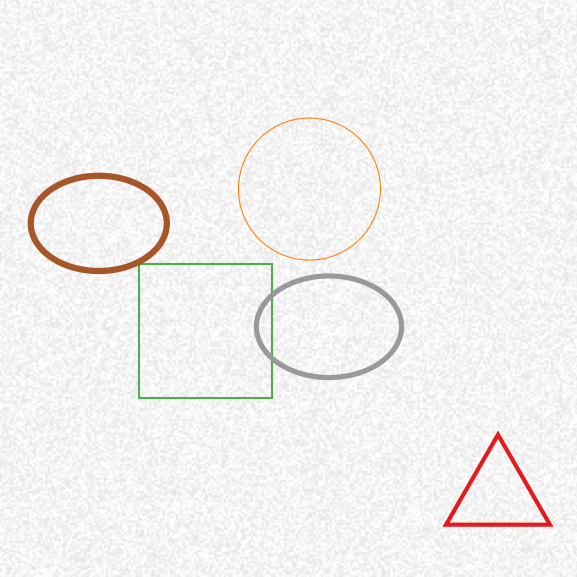[{"shape": "triangle", "thickness": 2, "radius": 0.52, "center": [0.862, 0.143]}, {"shape": "square", "thickness": 1, "radius": 0.58, "center": [0.356, 0.426]}, {"shape": "circle", "thickness": 0.5, "radius": 0.61, "center": [0.536, 0.672]}, {"shape": "oval", "thickness": 3, "radius": 0.59, "center": [0.171, 0.612]}, {"shape": "oval", "thickness": 2.5, "radius": 0.63, "center": [0.57, 0.433]}]